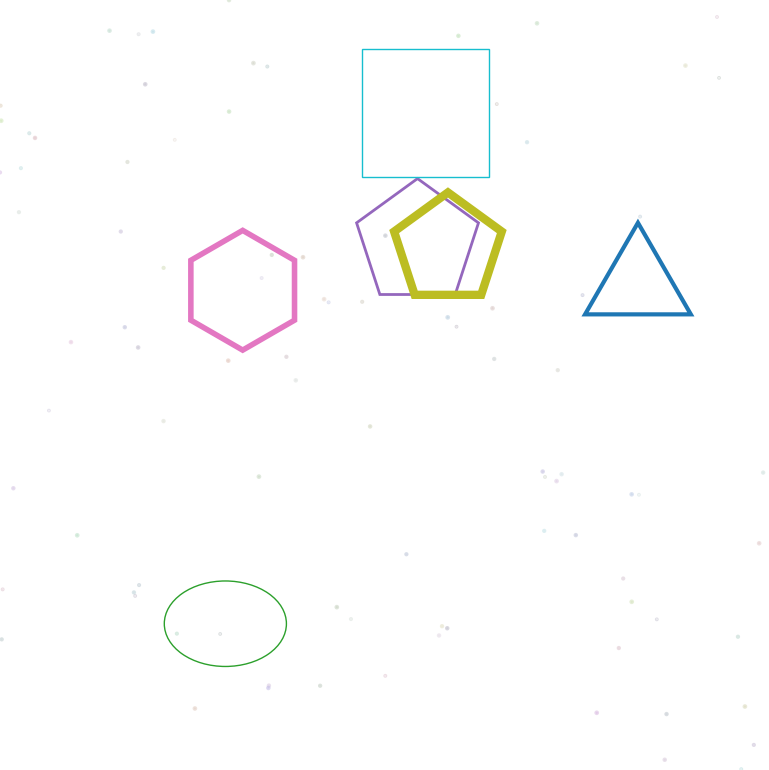[{"shape": "triangle", "thickness": 1.5, "radius": 0.4, "center": [0.829, 0.631]}, {"shape": "oval", "thickness": 0.5, "radius": 0.4, "center": [0.293, 0.19]}, {"shape": "pentagon", "thickness": 1, "radius": 0.42, "center": [0.542, 0.685]}, {"shape": "hexagon", "thickness": 2, "radius": 0.39, "center": [0.315, 0.623]}, {"shape": "pentagon", "thickness": 3, "radius": 0.37, "center": [0.582, 0.677]}, {"shape": "square", "thickness": 0.5, "radius": 0.41, "center": [0.553, 0.853]}]